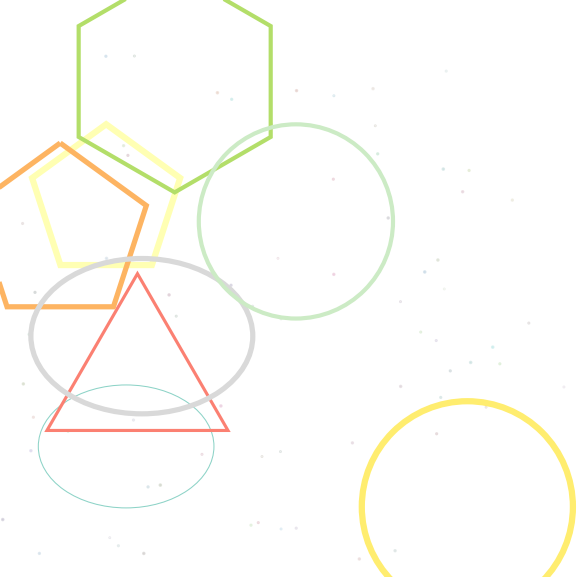[{"shape": "oval", "thickness": 0.5, "radius": 0.76, "center": [0.218, 0.226]}, {"shape": "pentagon", "thickness": 3, "radius": 0.67, "center": [0.184, 0.649]}, {"shape": "triangle", "thickness": 1.5, "radius": 0.9, "center": [0.238, 0.344]}, {"shape": "pentagon", "thickness": 2.5, "radius": 0.78, "center": [0.104, 0.595]}, {"shape": "hexagon", "thickness": 2, "radius": 0.96, "center": [0.302, 0.858]}, {"shape": "oval", "thickness": 2.5, "radius": 0.96, "center": [0.246, 0.417]}, {"shape": "circle", "thickness": 2, "radius": 0.84, "center": [0.512, 0.616]}, {"shape": "circle", "thickness": 3, "radius": 0.91, "center": [0.809, 0.122]}]